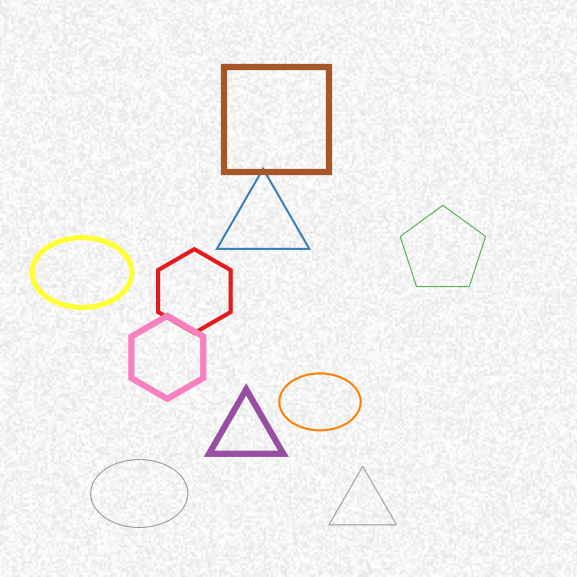[{"shape": "hexagon", "thickness": 2, "radius": 0.36, "center": [0.337, 0.495]}, {"shape": "triangle", "thickness": 1, "radius": 0.46, "center": [0.456, 0.614]}, {"shape": "pentagon", "thickness": 0.5, "radius": 0.39, "center": [0.767, 0.566]}, {"shape": "triangle", "thickness": 3, "radius": 0.37, "center": [0.426, 0.251]}, {"shape": "oval", "thickness": 1, "radius": 0.35, "center": [0.554, 0.303]}, {"shape": "oval", "thickness": 2.5, "radius": 0.43, "center": [0.142, 0.527]}, {"shape": "square", "thickness": 3, "radius": 0.46, "center": [0.479, 0.792]}, {"shape": "hexagon", "thickness": 3, "radius": 0.36, "center": [0.29, 0.38]}, {"shape": "triangle", "thickness": 0.5, "radius": 0.34, "center": [0.628, 0.124]}, {"shape": "oval", "thickness": 0.5, "radius": 0.42, "center": [0.241, 0.145]}]